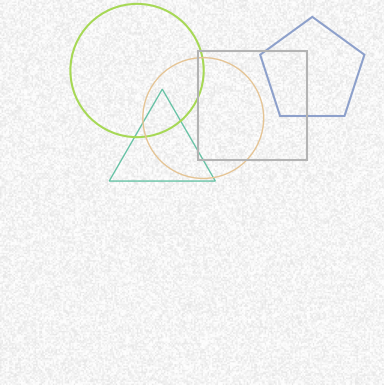[{"shape": "triangle", "thickness": 1, "radius": 0.8, "center": [0.422, 0.609]}, {"shape": "pentagon", "thickness": 1.5, "radius": 0.71, "center": [0.811, 0.814]}, {"shape": "circle", "thickness": 1.5, "radius": 0.87, "center": [0.356, 0.817]}, {"shape": "circle", "thickness": 1, "radius": 0.78, "center": [0.528, 0.693]}, {"shape": "square", "thickness": 1.5, "radius": 0.71, "center": [0.655, 0.727]}]